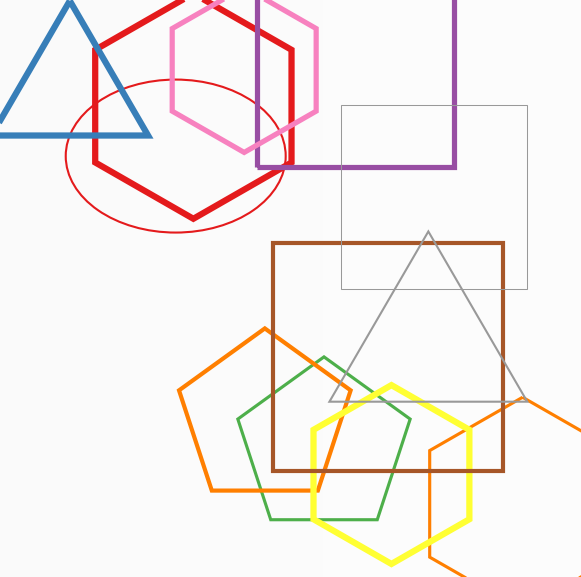[{"shape": "hexagon", "thickness": 3, "radius": 0.98, "center": [0.333, 0.815]}, {"shape": "oval", "thickness": 1, "radius": 0.95, "center": [0.302, 0.729]}, {"shape": "triangle", "thickness": 3, "radius": 0.78, "center": [0.12, 0.842]}, {"shape": "pentagon", "thickness": 1.5, "radius": 0.78, "center": [0.557, 0.225]}, {"shape": "square", "thickness": 2.5, "radius": 0.85, "center": [0.612, 0.879]}, {"shape": "hexagon", "thickness": 1.5, "radius": 0.92, "center": [0.899, 0.127]}, {"shape": "pentagon", "thickness": 2, "radius": 0.78, "center": [0.456, 0.275]}, {"shape": "hexagon", "thickness": 3, "radius": 0.77, "center": [0.673, 0.177]}, {"shape": "square", "thickness": 2, "radius": 0.99, "center": [0.668, 0.382]}, {"shape": "hexagon", "thickness": 2.5, "radius": 0.71, "center": [0.42, 0.878]}, {"shape": "square", "thickness": 0.5, "radius": 0.8, "center": [0.747, 0.658]}, {"shape": "triangle", "thickness": 1, "radius": 0.98, "center": [0.737, 0.402]}]